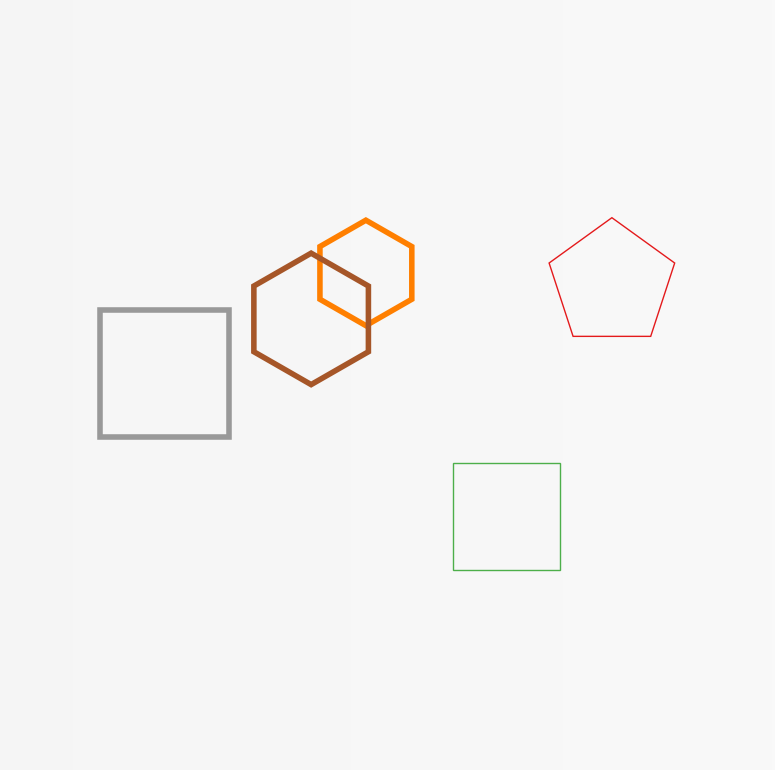[{"shape": "pentagon", "thickness": 0.5, "radius": 0.43, "center": [0.79, 0.632]}, {"shape": "square", "thickness": 0.5, "radius": 0.35, "center": [0.654, 0.329]}, {"shape": "hexagon", "thickness": 2, "radius": 0.34, "center": [0.472, 0.646]}, {"shape": "hexagon", "thickness": 2, "radius": 0.43, "center": [0.401, 0.586]}, {"shape": "square", "thickness": 2, "radius": 0.41, "center": [0.212, 0.515]}]